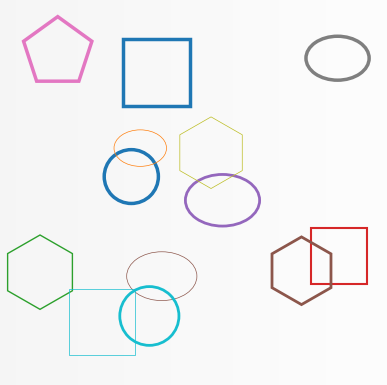[{"shape": "square", "thickness": 2.5, "radius": 0.44, "center": [0.404, 0.812]}, {"shape": "circle", "thickness": 2.5, "radius": 0.35, "center": [0.339, 0.541]}, {"shape": "oval", "thickness": 0.5, "radius": 0.34, "center": [0.362, 0.615]}, {"shape": "hexagon", "thickness": 1, "radius": 0.48, "center": [0.103, 0.293]}, {"shape": "square", "thickness": 1.5, "radius": 0.36, "center": [0.874, 0.334]}, {"shape": "oval", "thickness": 2, "radius": 0.48, "center": [0.574, 0.48]}, {"shape": "oval", "thickness": 0.5, "radius": 0.45, "center": [0.418, 0.283]}, {"shape": "hexagon", "thickness": 2, "radius": 0.44, "center": [0.778, 0.297]}, {"shape": "pentagon", "thickness": 2.5, "radius": 0.46, "center": [0.149, 0.864]}, {"shape": "oval", "thickness": 2.5, "radius": 0.41, "center": [0.871, 0.849]}, {"shape": "hexagon", "thickness": 0.5, "radius": 0.47, "center": [0.545, 0.603]}, {"shape": "square", "thickness": 0.5, "radius": 0.43, "center": [0.263, 0.163]}, {"shape": "circle", "thickness": 2, "radius": 0.38, "center": [0.385, 0.179]}]